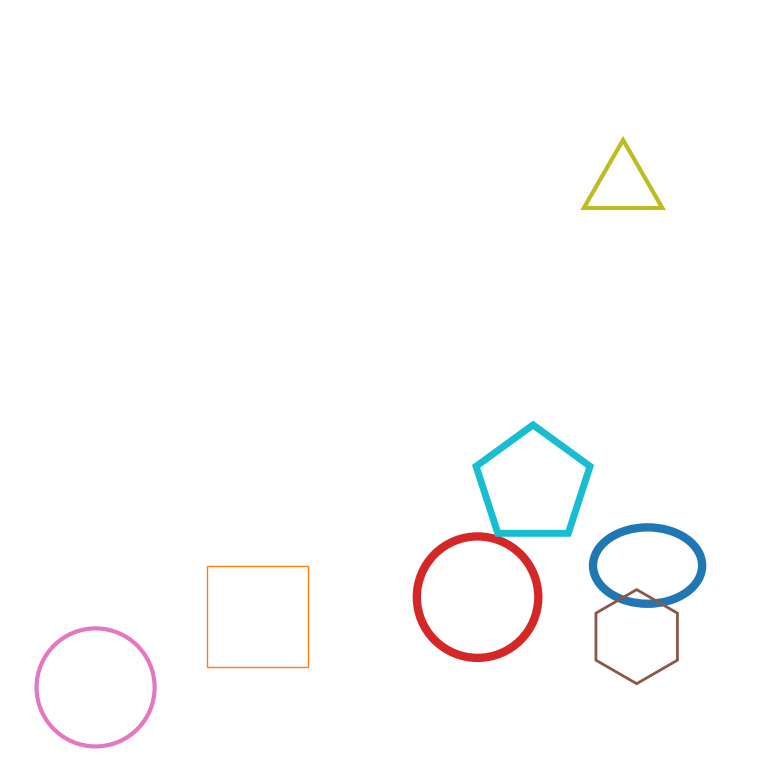[{"shape": "oval", "thickness": 3, "radius": 0.35, "center": [0.841, 0.266]}, {"shape": "square", "thickness": 0.5, "radius": 0.33, "center": [0.335, 0.199]}, {"shape": "circle", "thickness": 3, "radius": 0.39, "center": [0.62, 0.224]}, {"shape": "hexagon", "thickness": 1, "radius": 0.31, "center": [0.827, 0.173]}, {"shape": "circle", "thickness": 1.5, "radius": 0.38, "center": [0.124, 0.107]}, {"shape": "triangle", "thickness": 1.5, "radius": 0.29, "center": [0.809, 0.759]}, {"shape": "pentagon", "thickness": 2.5, "radius": 0.39, "center": [0.692, 0.37]}]